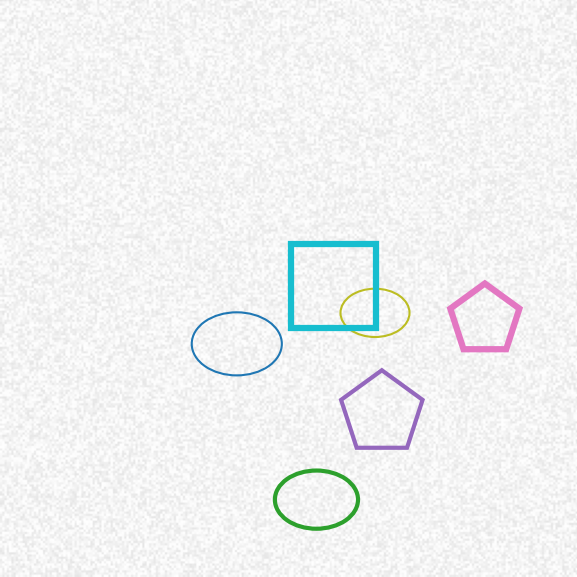[{"shape": "oval", "thickness": 1, "radius": 0.39, "center": [0.41, 0.404]}, {"shape": "oval", "thickness": 2, "radius": 0.36, "center": [0.548, 0.134]}, {"shape": "pentagon", "thickness": 2, "radius": 0.37, "center": [0.661, 0.284]}, {"shape": "pentagon", "thickness": 3, "radius": 0.31, "center": [0.84, 0.445]}, {"shape": "oval", "thickness": 1, "radius": 0.3, "center": [0.649, 0.457]}, {"shape": "square", "thickness": 3, "radius": 0.37, "center": [0.578, 0.504]}]